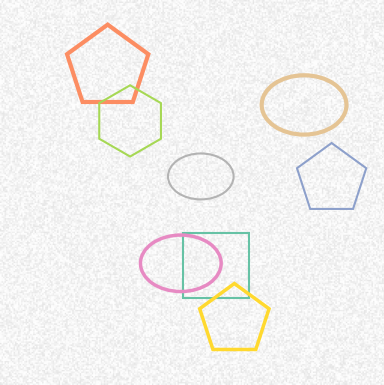[{"shape": "square", "thickness": 1.5, "radius": 0.42, "center": [0.561, 0.311]}, {"shape": "pentagon", "thickness": 3, "radius": 0.56, "center": [0.28, 0.825]}, {"shape": "pentagon", "thickness": 1.5, "radius": 0.47, "center": [0.861, 0.534]}, {"shape": "oval", "thickness": 2.5, "radius": 0.52, "center": [0.47, 0.316]}, {"shape": "hexagon", "thickness": 1.5, "radius": 0.46, "center": [0.338, 0.686]}, {"shape": "pentagon", "thickness": 2.5, "radius": 0.47, "center": [0.609, 0.169]}, {"shape": "oval", "thickness": 3, "radius": 0.55, "center": [0.79, 0.727]}, {"shape": "oval", "thickness": 1.5, "radius": 0.43, "center": [0.522, 0.542]}]